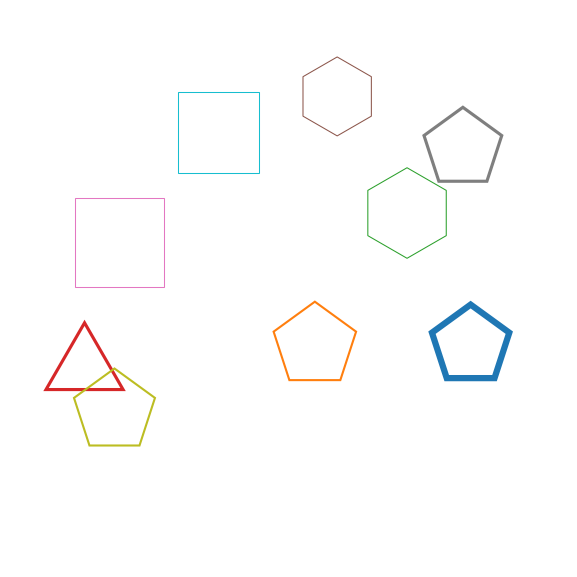[{"shape": "pentagon", "thickness": 3, "radius": 0.35, "center": [0.815, 0.401]}, {"shape": "pentagon", "thickness": 1, "radius": 0.38, "center": [0.545, 0.402]}, {"shape": "hexagon", "thickness": 0.5, "radius": 0.39, "center": [0.705, 0.63]}, {"shape": "triangle", "thickness": 1.5, "radius": 0.39, "center": [0.146, 0.363]}, {"shape": "hexagon", "thickness": 0.5, "radius": 0.34, "center": [0.584, 0.832]}, {"shape": "square", "thickness": 0.5, "radius": 0.38, "center": [0.207, 0.579]}, {"shape": "pentagon", "thickness": 1.5, "radius": 0.35, "center": [0.802, 0.743]}, {"shape": "pentagon", "thickness": 1, "radius": 0.37, "center": [0.198, 0.287]}, {"shape": "square", "thickness": 0.5, "radius": 0.35, "center": [0.378, 0.77]}]